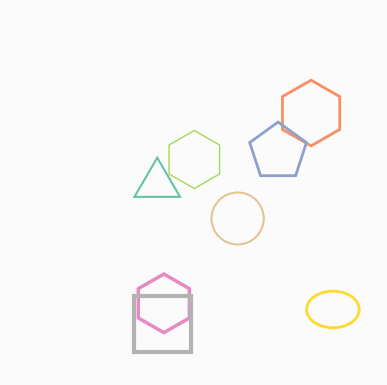[{"shape": "triangle", "thickness": 1.5, "radius": 0.34, "center": [0.406, 0.523]}, {"shape": "hexagon", "thickness": 2, "radius": 0.43, "center": [0.803, 0.706]}, {"shape": "pentagon", "thickness": 2, "radius": 0.38, "center": [0.718, 0.606]}, {"shape": "hexagon", "thickness": 2.5, "radius": 0.38, "center": [0.423, 0.212]}, {"shape": "hexagon", "thickness": 1, "radius": 0.38, "center": [0.501, 0.586]}, {"shape": "oval", "thickness": 2, "radius": 0.34, "center": [0.859, 0.196]}, {"shape": "circle", "thickness": 1.5, "radius": 0.34, "center": [0.613, 0.432]}, {"shape": "square", "thickness": 3, "radius": 0.37, "center": [0.42, 0.158]}]